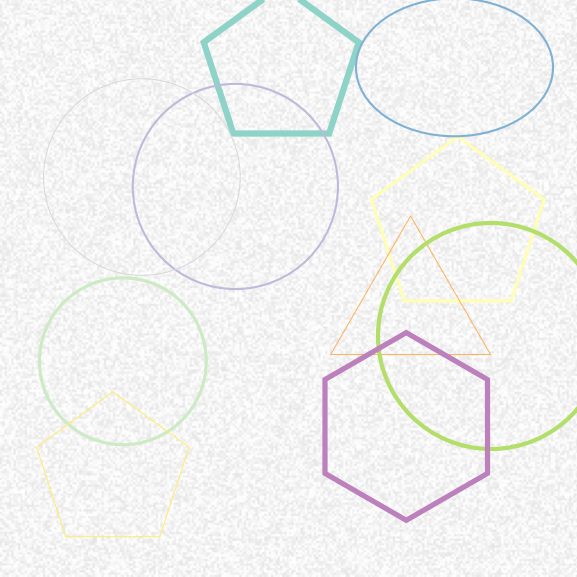[{"shape": "pentagon", "thickness": 3, "radius": 0.71, "center": [0.487, 0.882]}, {"shape": "pentagon", "thickness": 1.5, "radius": 0.79, "center": [0.793, 0.605]}, {"shape": "circle", "thickness": 1, "radius": 0.89, "center": [0.408, 0.676]}, {"shape": "oval", "thickness": 1, "radius": 0.85, "center": [0.787, 0.883]}, {"shape": "triangle", "thickness": 0.5, "radius": 0.8, "center": [0.711, 0.465]}, {"shape": "circle", "thickness": 2, "radius": 0.98, "center": [0.85, 0.417]}, {"shape": "circle", "thickness": 0.5, "radius": 0.85, "center": [0.246, 0.693]}, {"shape": "hexagon", "thickness": 2.5, "radius": 0.81, "center": [0.703, 0.261]}, {"shape": "circle", "thickness": 1.5, "radius": 0.72, "center": [0.213, 0.374]}, {"shape": "pentagon", "thickness": 0.5, "radius": 0.69, "center": [0.195, 0.182]}]